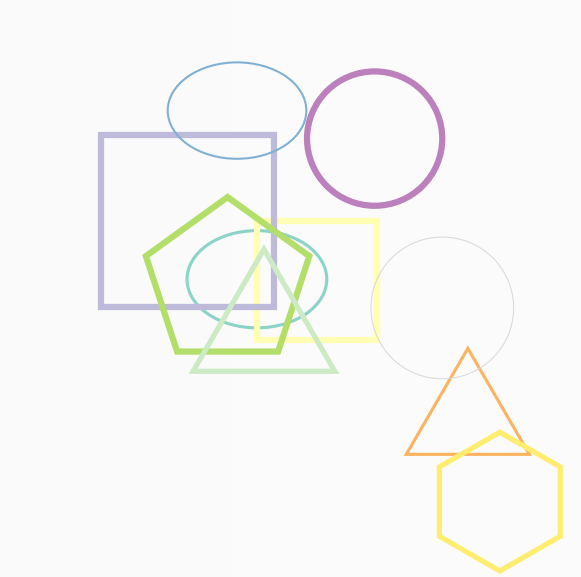[{"shape": "oval", "thickness": 1.5, "radius": 0.6, "center": [0.442, 0.516]}, {"shape": "square", "thickness": 3, "radius": 0.51, "center": [0.546, 0.513]}, {"shape": "square", "thickness": 3, "radius": 0.74, "center": [0.322, 0.617]}, {"shape": "oval", "thickness": 1, "radius": 0.6, "center": [0.408, 0.808]}, {"shape": "triangle", "thickness": 1.5, "radius": 0.61, "center": [0.805, 0.274]}, {"shape": "pentagon", "thickness": 3, "radius": 0.74, "center": [0.392, 0.51]}, {"shape": "circle", "thickness": 0.5, "radius": 0.61, "center": [0.761, 0.466]}, {"shape": "circle", "thickness": 3, "radius": 0.58, "center": [0.645, 0.759]}, {"shape": "triangle", "thickness": 2.5, "radius": 0.7, "center": [0.454, 0.427]}, {"shape": "hexagon", "thickness": 2.5, "radius": 0.6, "center": [0.86, 0.131]}]